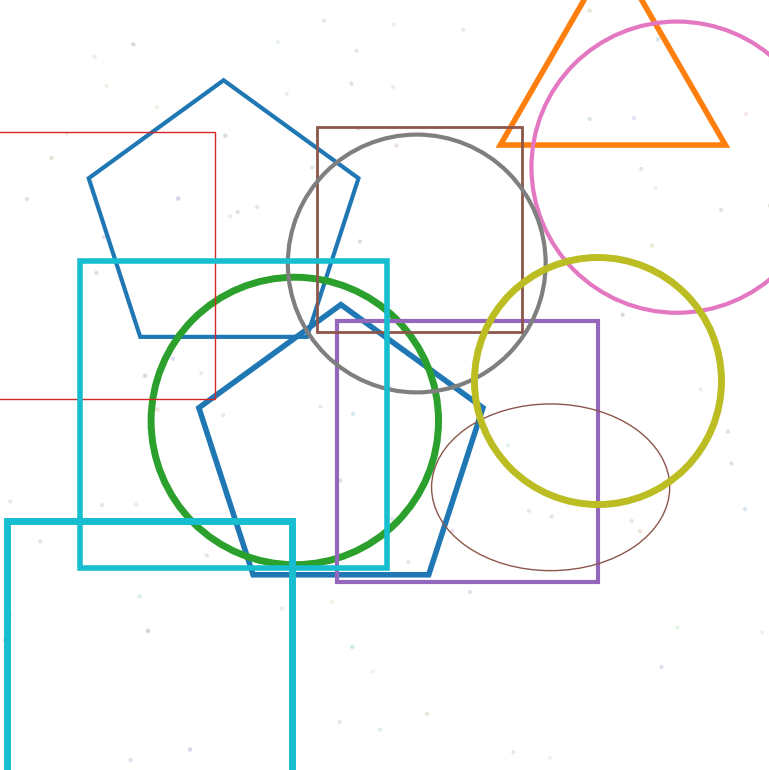[{"shape": "pentagon", "thickness": 2, "radius": 0.97, "center": [0.443, 0.41]}, {"shape": "pentagon", "thickness": 1.5, "radius": 0.92, "center": [0.29, 0.712]}, {"shape": "triangle", "thickness": 2, "radius": 0.84, "center": [0.796, 0.896]}, {"shape": "circle", "thickness": 2.5, "radius": 0.93, "center": [0.383, 0.453]}, {"shape": "square", "thickness": 0.5, "radius": 0.87, "center": [0.106, 0.655]}, {"shape": "square", "thickness": 1.5, "radius": 0.85, "center": [0.607, 0.414]}, {"shape": "square", "thickness": 1, "radius": 0.67, "center": [0.544, 0.702]}, {"shape": "oval", "thickness": 0.5, "radius": 0.77, "center": [0.715, 0.367]}, {"shape": "circle", "thickness": 1.5, "radius": 0.95, "center": [0.879, 0.783]}, {"shape": "circle", "thickness": 1.5, "radius": 0.84, "center": [0.541, 0.658]}, {"shape": "circle", "thickness": 2.5, "radius": 0.8, "center": [0.777, 0.505]}, {"shape": "square", "thickness": 2.5, "radius": 0.93, "center": [0.195, 0.138]}, {"shape": "square", "thickness": 2, "radius": 1.0, "center": [0.303, 0.462]}]